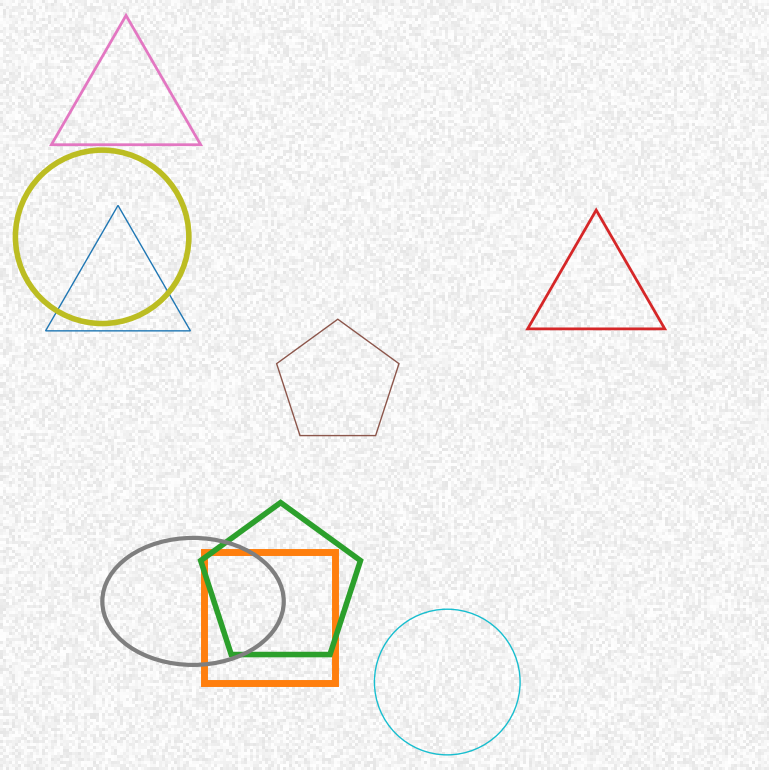[{"shape": "triangle", "thickness": 0.5, "radius": 0.54, "center": [0.153, 0.625]}, {"shape": "square", "thickness": 2.5, "radius": 0.42, "center": [0.35, 0.198]}, {"shape": "pentagon", "thickness": 2, "radius": 0.55, "center": [0.364, 0.238]}, {"shape": "triangle", "thickness": 1, "radius": 0.51, "center": [0.774, 0.624]}, {"shape": "pentagon", "thickness": 0.5, "radius": 0.42, "center": [0.439, 0.502]}, {"shape": "triangle", "thickness": 1, "radius": 0.56, "center": [0.164, 0.868]}, {"shape": "oval", "thickness": 1.5, "radius": 0.59, "center": [0.251, 0.219]}, {"shape": "circle", "thickness": 2, "radius": 0.56, "center": [0.133, 0.692]}, {"shape": "circle", "thickness": 0.5, "radius": 0.47, "center": [0.581, 0.114]}]